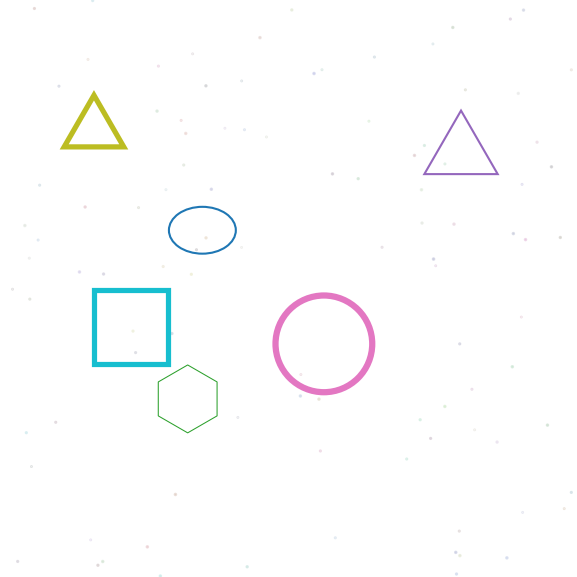[{"shape": "oval", "thickness": 1, "radius": 0.29, "center": [0.35, 0.6]}, {"shape": "hexagon", "thickness": 0.5, "radius": 0.29, "center": [0.325, 0.308]}, {"shape": "triangle", "thickness": 1, "radius": 0.37, "center": [0.798, 0.734]}, {"shape": "circle", "thickness": 3, "radius": 0.42, "center": [0.561, 0.404]}, {"shape": "triangle", "thickness": 2.5, "radius": 0.3, "center": [0.163, 0.775]}, {"shape": "square", "thickness": 2.5, "radius": 0.32, "center": [0.226, 0.432]}]